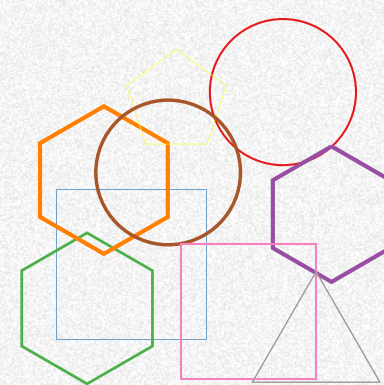[{"shape": "circle", "thickness": 1.5, "radius": 0.95, "center": [0.735, 0.761]}, {"shape": "square", "thickness": 0.5, "radius": 0.97, "center": [0.34, 0.314]}, {"shape": "hexagon", "thickness": 2, "radius": 0.98, "center": [0.226, 0.199]}, {"shape": "hexagon", "thickness": 3, "radius": 0.88, "center": [0.861, 0.444]}, {"shape": "hexagon", "thickness": 3, "radius": 0.96, "center": [0.27, 0.532]}, {"shape": "pentagon", "thickness": 0.5, "radius": 0.68, "center": [0.458, 0.736]}, {"shape": "circle", "thickness": 2.5, "radius": 0.94, "center": [0.437, 0.552]}, {"shape": "square", "thickness": 1.5, "radius": 0.88, "center": [0.645, 0.192]}, {"shape": "triangle", "thickness": 1, "radius": 0.96, "center": [0.821, 0.103]}]